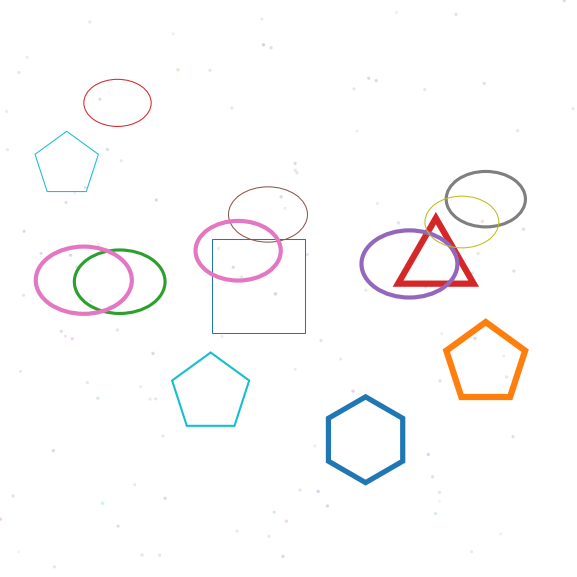[{"shape": "hexagon", "thickness": 2.5, "radius": 0.37, "center": [0.633, 0.238]}, {"shape": "square", "thickness": 0.5, "radius": 0.4, "center": [0.447, 0.504]}, {"shape": "pentagon", "thickness": 3, "radius": 0.36, "center": [0.841, 0.37]}, {"shape": "oval", "thickness": 1.5, "radius": 0.39, "center": [0.207, 0.511]}, {"shape": "triangle", "thickness": 3, "radius": 0.38, "center": [0.755, 0.546]}, {"shape": "oval", "thickness": 0.5, "radius": 0.29, "center": [0.203, 0.821]}, {"shape": "oval", "thickness": 2, "radius": 0.42, "center": [0.709, 0.542]}, {"shape": "oval", "thickness": 0.5, "radius": 0.34, "center": [0.464, 0.628]}, {"shape": "oval", "thickness": 2, "radius": 0.42, "center": [0.145, 0.514]}, {"shape": "oval", "thickness": 2, "radius": 0.37, "center": [0.412, 0.565]}, {"shape": "oval", "thickness": 1.5, "radius": 0.34, "center": [0.841, 0.654]}, {"shape": "oval", "thickness": 0.5, "radius": 0.32, "center": [0.8, 0.615]}, {"shape": "pentagon", "thickness": 0.5, "radius": 0.29, "center": [0.116, 0.714]}, {"shape": "pentagon", "thickness": 1, "radius": 0.35, "center": [0.365, 0.319]}]